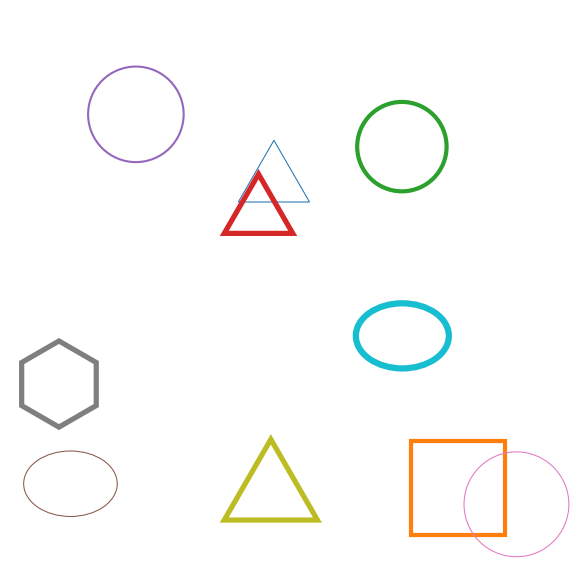[{"shape": "triangle", "thickness": 0.5, "radius": 0.36, "center": [0.474, 0.685]}, {"shape": "square", "thickness": 2, "radius": 0.41, "center": [0.793, 0.155]}, {"shape": "circle", "thickness": 2, "radius": 0.39, "center": [0.696, 0.745]}, {"shape": "triangle", "thickness": 2.5, "radius": 0.34, "center": [0.448, 0.629]}, {"shape": "circle", "thickness": 1, "radius": 0.41, "center": [0.235, 0.801]}, {"shape": "oval", "thickness": 0.5, "radius": 0.41, "center": [0.122, 0.162]}, {"shape": "circle", "thickness": 0.5, "radius": 0.45, "center": [0.894, 0.126]}, {"shape": "hexagon", "thickness": 2.5, "radius": 0.37, "center": [0.102, 0.334]}, {"shape": "triangle", "thickness": 2.5, "radius": 0.47, "center": [0.469, 0.145]}, {"shape": "oval", "thickness": 3, "radius": 0.4, "center": [0.697, 0.418]}]